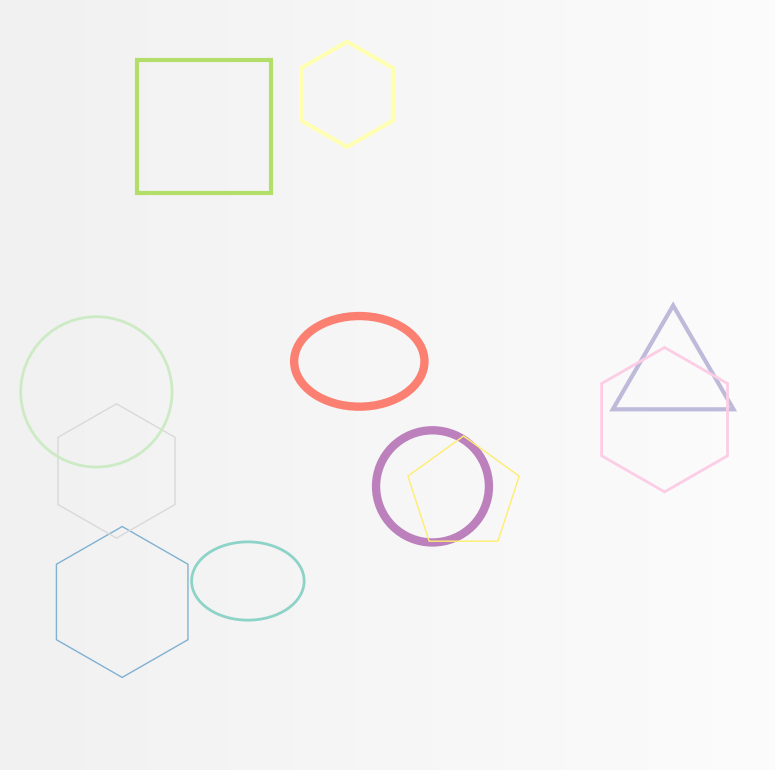[{"shape": "oval", "thickness": 1, "radius": 0.36, "center": [0.32, 0.245]}, {"shape": "hexagon", "thickness": 1.5, "radius": 0.34, "center": [0.448, 0.878]}, {"shape": "triangle", "thickness": 1.5, "radius": 0.45, "center": [0.869, 0.513]}, {"shape": "oval", "thickness": 3, "radius": 0.42, "center": [0.464, 0.531]}, {"shape": "hexagon", "thickness": 0.5, "radius": 0.49, "center": [0.158, 0.218]}, {"shape": "square", "thickness": 1.5, "radius": 0.43, "center": [0.264, 0.836]}, {"shape": "hexagon", "thickness": 1, "radius": 0.47, "center": [0.858, 0.455]}, {"shape": "hexagon", "thickness": 0.5, "radius": 0.44, "center": [0.15, 0.388]}, {"shape": "circle", "thickness": 3, "radius": 0.36, "center": [0.558, 0.368]}, {"shape": "circle", "thickness": 1, "radius": 0.49, "center": [0.124, 0.491]}, {"shape": "pentagon", "thickness": 0.5, "radius": 0.38, "center": [0.598, 0.358]}]